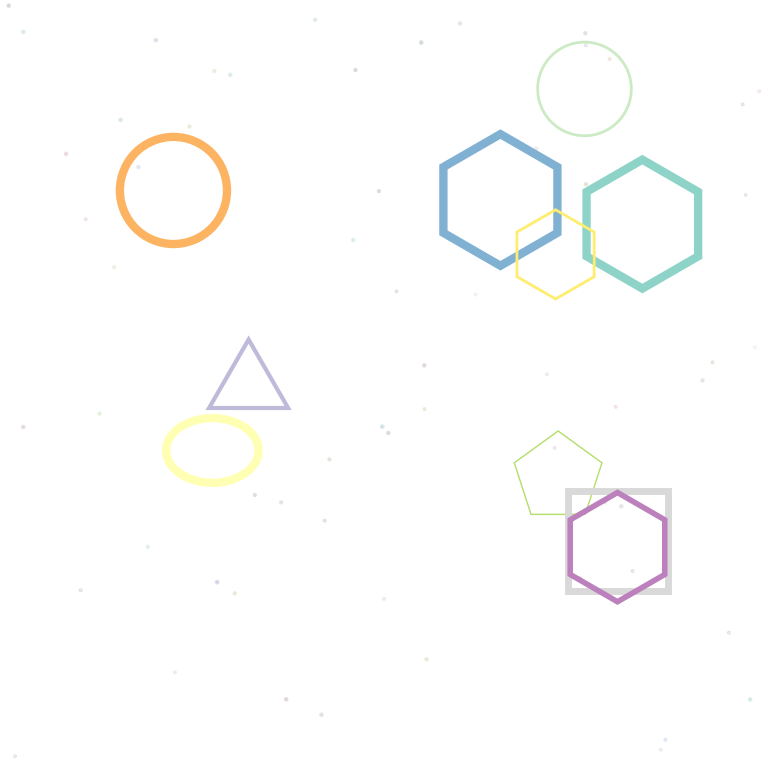[{"shape": "hexagon", "thickness": 3, "radius": 0.42, "center": [0.834, 0.709]}, {"shape": "oval", "thickness": 3, "radius": 0.3, "center": [0.276, 0.415]}, {"shape": "triangle", "thickness": 1.5, "radius": 0.3, "center": [0.323, 0.5]}, {"shape": "hexagon", "thickness": 3, "radius": 0.43, "center": [0.65, 0.74]}, {"shape": "circle", "thickness": 3, "radius": 0.35, "center": [0.225, 0.753]}, {"shape": "pentagon", "thickness": 0.5, "radius": 0.3, "center": [0.725, 0.38]}, {"shape": "square", "thickness": 2.5, "radius": 0.32, "center": [0.802, 0.297]}, {"shape": "hexagon", "thickness": 2, "radius": 0.35, "center": [0.802, 0.289]}, {"shape": "circle", "thickness": 1, "radius": 0.3, "center": [0.759, 0.884]}, {"shape": "hexagon", "thickness": 1, "radius": 0.29, "center": [0.722, 0.67]}]